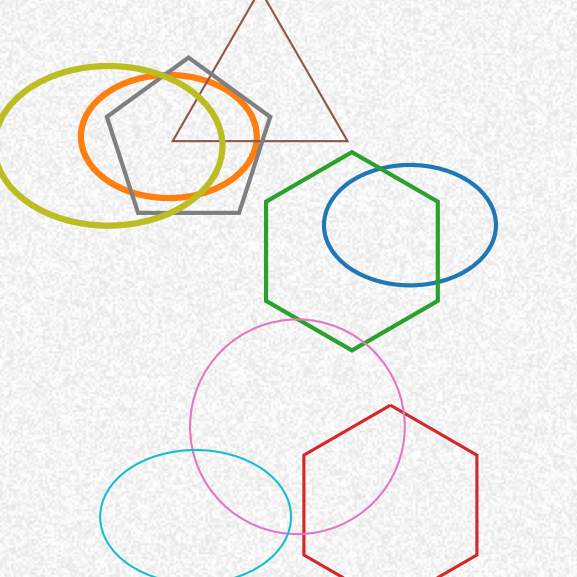[{"shape": "oval", "thickness": 2, "radius": 0.74, "center": [0.71, 0.609]}, {"shape": "oval", "thickness": 3, "radius": 0.76, "center": [0.292, 0.763]}, {"shape": "hexagon", "thickness": 2, "radius": 0.86, "center": [0.609, 0.564]}, {"shape": "hexagon", "thickness": 1.5, "radius": 0.86, "center": [0.676, 0.125]}, {"shape": "triangle", "thickness": 1, "radius": 0.87, "center": [0.45, 0.842]}, {"shape": "circle", "thickness": 1, "radius": 0.93, "center": [0.515, 0.26]}, {"shape": "pentagon", "thickness": 2, "radius": 0.74, "center": [0.326, 0.751]}, {"shape": "oval", "thickness": 3, "radius": 0.99, "center": [0.188, 0.747]}, {"shape": "oval", "thickness": 1, "radius": 0.83, "center": [0.339, 0.104]}]